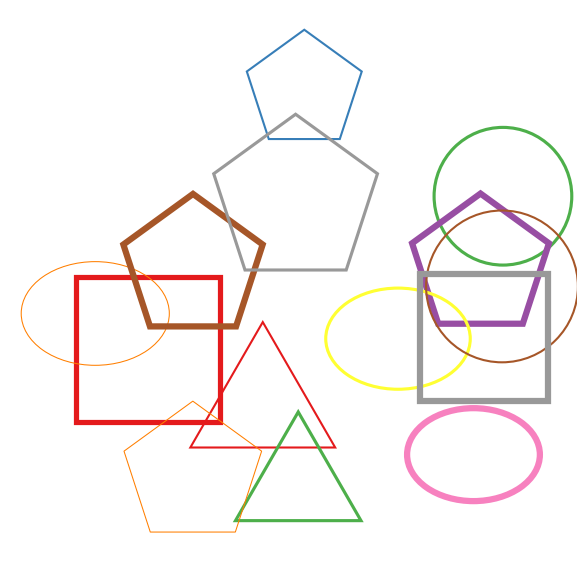[{"shape": "triangle", "thickness": 1, "radius": 0.72, "center": [0.455, 0.297]}, {"shape": "square", "thickness": 2.5, "radius": 0.63, "center": [0.256, 0.394]}, {"shape": "pentagon", "thickness": 1, "radius": 0.52, "center": [0.527, 0.843]}, {"shape": "circle", "thickness": 1.5, "radius": 0.6, "center": [0.871, 0.659]}, {"shape": "triangle", "thickness": 1.5, "radius": 0.63, "center": [0.516, 0.16]}, {"shape": "pentagon", "thickness": 3, "radius": 0.62, "center": [0.832, 0.539]}, {"shape": "oval", "thickness": 0.5, "radius": 0.64, "center": [0.165, 0.456]}, {"shape": "pentagon", "thickness": 0.5, "radius": 0.63, "center": [0.334, 0.179]}, {"shape": "oval", "thickness": 1.5, "radius": 0.63, "center": [0.689, 0.413]}, {"shape": "circle", "thickness": 1, "radius": 0.66, "center": [0.869, 0.503]}, {"shape": "pentagon", "thickness": 3, "radius": 0.63, "center": [0.334, 0.537]}, {"shape": "oval", "thickness": 3, "radius": 0.57, "center": [0.82, 0.212]}, {"shape": "pentagon", "thickness": 1.5, "radius": 0.75, "center": [0.512, 0.652]}, {"shape": "square", "thickness": 3, "radius": 0.55, "center": [0.838, 0.415]}]